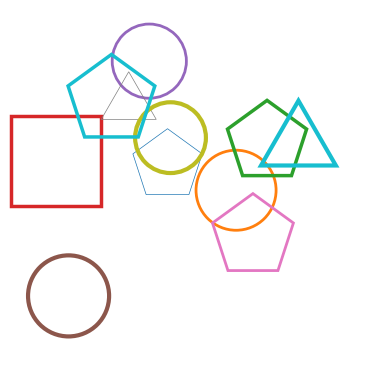[{"shape": "pentagon", "thickness": 0.5, "radius": 0.47, "center": [0.435, 0.571]}, {"shape": "circle", "thickness": 2, "radius": 0.52, "center": [0.613, 0.506]}, {"shape": "pentagon", "thickness": 2.5, "radius": 0.54, "center": [0.694, 0.631]}, {"shape": "square", "thickness": 2.5, "radius": 0.58, "center": [0.145, 0.581]}, {"shape": "circle", "thickness": 2, "radius": 0.48, "center": [0.388, 0.841]}, {"shape": "circle", "thickness": 3, "radius": 0.53, "center": [0.178, 0.231]}, {"shape": "pentagon", "thickness": 2, "radius": 0.55, "center": [0.657, 0.387]}, {"shape": "triangle", "thickness": 0.5, "radius": 0.41, "center": [0.334, 0.731]}, {"shape": "circle", "thickness": 3, "radius": 0.46, "center": [0.443, 0.642]}, {"shape": "pentagon", "thickness": 2.5, "radius": 0.59, "center": [0.289, 0.74]}, {"shape": "triangle", "thickness": 3, "radius": 0.56, "center": [0.775, 0.626]}]